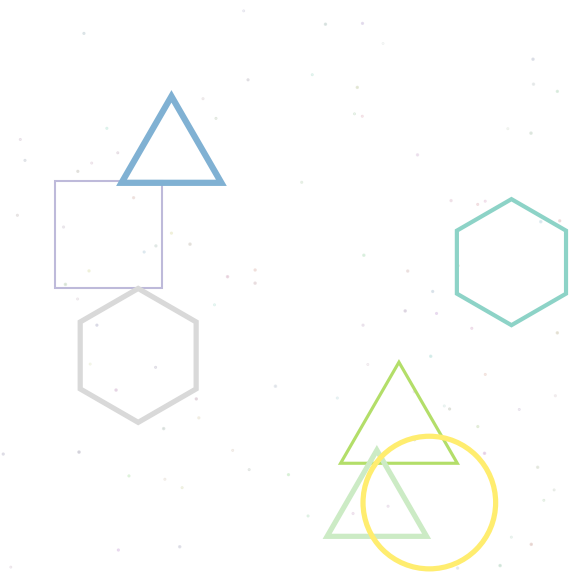[{"shape": "hexagon", "thickness": 2, "radius": 0.55, "center": [0.886, 0.545]}, {"shape": "square", "thickness": 1, "radius": 0.46, "center": [0.188, 0.593]}, {"shape": "triangle", "thickness": 3, "radius": 0.5, "center": [0.297, 0.732]}, {"shape": "triangle", "thickness": 1.5, "radius": 0.58, "center": [0.691, 0.255]}, {"shape": "hexagon", "thickness": 2.5, "radius": 0.58, "center": [0.239, 0.384]}, {"shape": "triangle", "thickness": 2.5, "radius": 0.5, "center": [0.653, 0.12]}, {"shape": "circle", "thickness": 2.5, "radius": 0.57, "center": [0.743, 0.129]}]